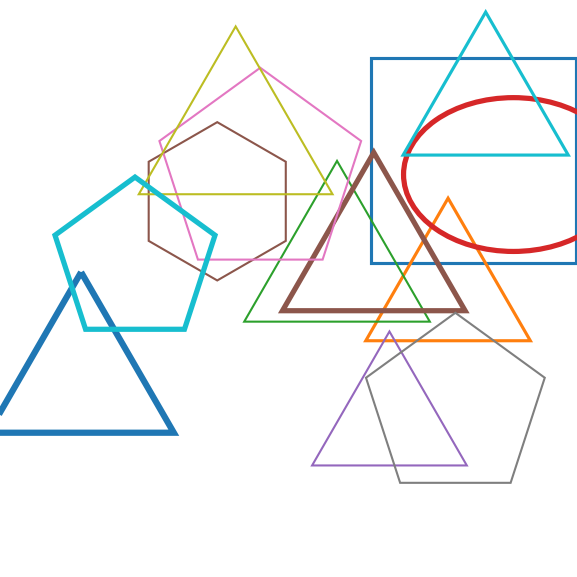[{"shape": "square", "thickness": 1.5, "radius": 0.88, "center": [0.82, 0.721]}, {"shape": "triangle", "thickness": 3, "radius": 0.93, "center": [0.14, 0.343]}, {"shape": "triangle", "thickness": 1.5, "radius": 0.82, "center": [0.776, 0.491]}, {"shape": "triangle", "thickness": 1, "radius": 0.93, "center": [0.584, 0.535]}, {"shape": "oval", "thickness": 2.5, "radius": 0.95, "center": [0.889, 0.697]}, {"shape": "triangle", "thickness": 1, "radius": 0.77, "center": [0.674, 0.27]}, {"shape": "triangle", "thickness": 2.5, "radius": 0.91, "center": [0.647, 0.552]}, {"shape": "hexagon", "thickness": 1, "radius": 0.69, "center": [0.376, 0.651]}, {"shape": "pentagon", "thickness": 1, "radius": 0.92, "center": [0.451, 0.698]}, {"shape": "pentagon", "thickness": 1, "radius": 0.81, "center": [0.789, 0.295]}, {"shape": "triangle", "thickness": 1, "radius": 0.97, "center": [0.408, 0.76]}, {"shape": "triangle", "thickness": 1.5, "radius": 0.83, "center": [0.841, 0.813]}, {"shape": "pentagon", "thickness": 2.5, "radius": 0.73, "center": [0.234, 0.547]}]